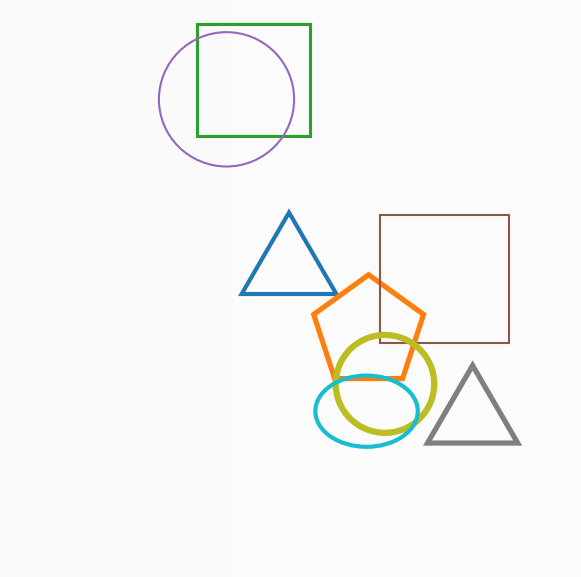[{"shape": "triangle", "thickness": 2, "radius": 0.47, "center": [0.497, 0.537]}, {"shape": "pentagon", "thickness": 2.5, "radius": 0.5, "center": [0.634, 0.424]}, {"shape": "square", "thickness": 1.5, "radius": 0.49, "center": [0.437, 0.861]}, {"shape": "circle", "thickness": 1, "radius": 0.58, "center": [0.39, 0.827]}, {"shape": "square", "thickness": 1, "radius": 0.55, "center": [0.765, 0.516]}, {"shape": "triangle", "thickness": 2.5, "radius": 0.45, "center": [0.813, 0.277]}, {"shape": "circle", "thickness": 3, "radius": 0.42, "center": [0.662, 0.334]}, {"shape": "oval", "thickness": 2, "radius": 0.44, "center": [0.631, 0.287]}]